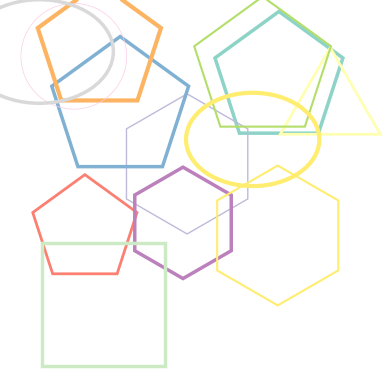[{"shape": "pentagon", "thickness": 2.5, "radius": 0.87, "center": [0.725, 0.795]}, {"shape": "triangle", "thickness": 2, "radius": 0.75, "center": [0.858, 0.726]}, {"shape": "hexagon", "thickness": 1, "radius": 0.91, "center": [0.486, 0.574]}, {"shape": "pentagon", "thickness": 2, "radius": 0.71, "center": [0.22, 0.404]}, {"shape": "pentagon", "thickness": 2.5, "radius": 0.93, "center": [0.312, 0.718]}, {"shape": "pentagon", "thickness": 3, "radius": 0.84, "center": [0.258, 0.875]}, {"shape": "pentagon", "thickness": 1.5, "radius": 0.93, "center": [0.682, 0.822]}, {"shape": "circle", "thickness": 0.5, "radius": 0.69, "center": [0.192, 0.854]}, {"shape": "oval", "thickness": 2.5, "radius": 0.96, "center": [0.102, 0.866]}, {"shape": "hexagon", "thickness": 2.5, "radius": 0.72, "center": [0.475, 0.421]}, {"shape": "square", "thickness": 2.5, "radius": 0.8, "center": [0.268, 0.21]}, {"shape": "oval", "thickness": 3, "radius": 0.87, "center": [0.656, 0.638]}, {"shape": "hexagon", "thickness": 1.5, "radius": 0.91, "center": [0.721, 0.388]}]